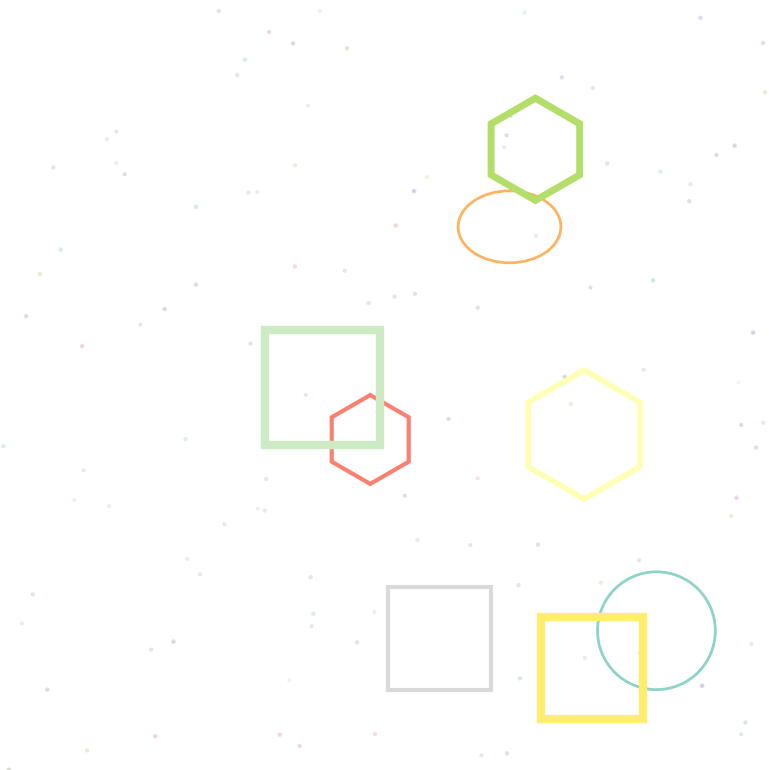[{"shape": "circle", "thickness": 1, "radius": 0.38, "center": [0.852, 0.181]}, {"shape": "hexagon", "thickness": 2, "radius": 0.42, "center": [0.759, 0.436]}, {"shape": "hexagon", "thickness": 1.5, "radius": 0.29, "center": [0.481, 0.429]}, {"shape": "oval", "thickness": 1, "radius": 0.33, "center": [0.662, 0.705]}, {"shape": "hexagon", "thickness": 2.5, "radius": 0.33, "center": [0.695, 0.806]}, {"shape": "square", "thickness": 1.5, "radius": 0.33, "center": [0.571, 0.171]}, {"shape": "square", "thickness": 3, "radius": 0.37, "center": [0.419, 0.497]}, {"shape": "square", "thickness": 3, "radius": 0.33, "center": [0.769, 0.133]}]